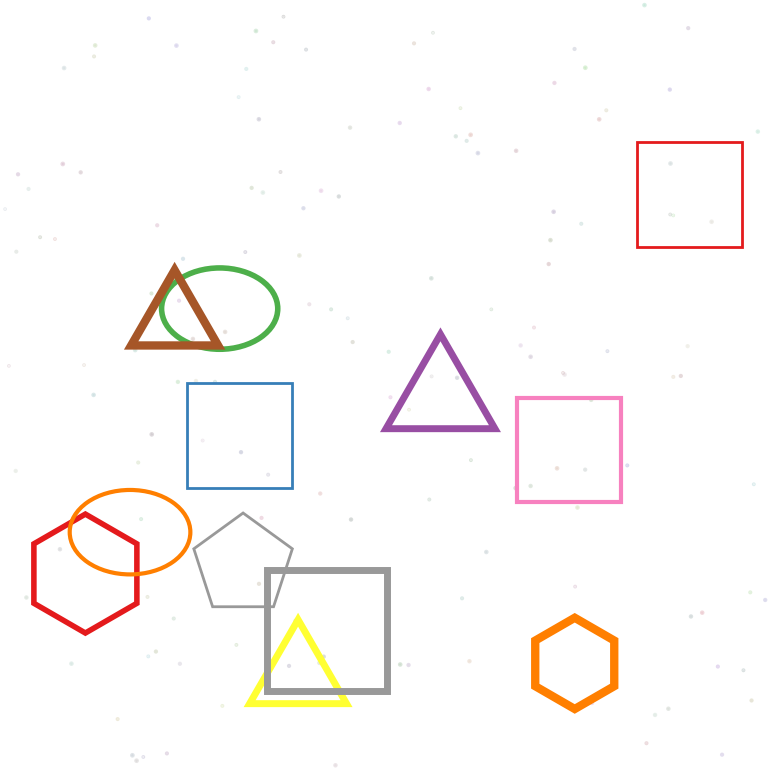[{"shape": "square", "thickness": 1, "radius": 0.34, "center": [0.896, 0.748]}, {"shape": "hexagon", "thickness": 2, "radius": 0.39, "center": [0.111, 0.255]}, {"shape": "square", "thickness": 1, "radius": 0.34, "center": [0.311, 0.434]}, {"shape": "oval", "thickness": 2, "radius": 0.38, "center": [0.285, 0.599]}, {"shape": "triangle", "thickness": 2.5, "radius": 0.41, "center": [0.572, 0.484]}, {"shape": "hexagon", "thickness": 3, "radius": 0.3, "center": [0.746, 0.138]}, {"shape": "oval", "thickness": 1.5, "radius": 0.39, "center": [0.169, 0.309]}, {"shape": "triangle", "thickness": 2.5, "radius": 0.36, "center": [0.387, 0.123]}, {"shape": "triangle", "thickness": 3, "radius": 0.33, "center": [0.227, 0.584]}, {"shape": "square", "thickness": 1.5, "radius": 0.34, "center": [0.739, 0.415]}, {"shape": "pentagon", "thickness": 1, "radius": 0.34, "center": [0.316, 0.266]}, {"shape": "square", "thickness": 2.5, "radius": 0.39, "center": [0.425, 0.182]}]